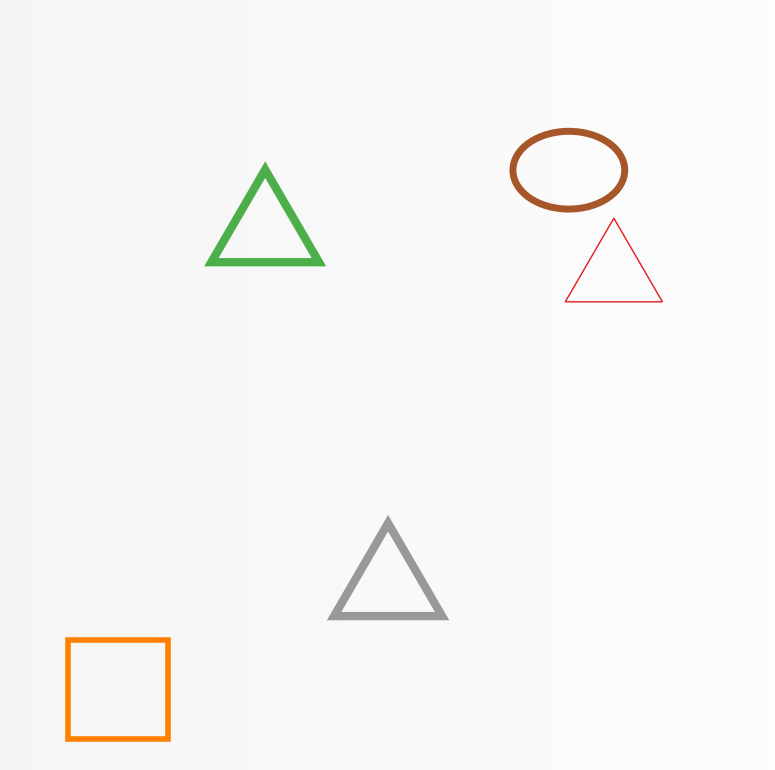[{"shape": "triangle", "thickness": 0.5, "radius": 0.36, "center": [0.792, 0.644]}, {"shape": "triangle", "thickness": 3, "radius": 0.4, "center": [0.342, 0.7]}, {"shape": "square", "thickness": 2, "radius": 0.32, "center": [0.153, 0.105]}, {"shape": "oval", "thickness": 2.5, "radius": 0.36, "center": [0.734, 0.779]}, {"shape": "triangle", "thickness": 3, "radius": 0.4, "center": [0.501, 0.24]}]